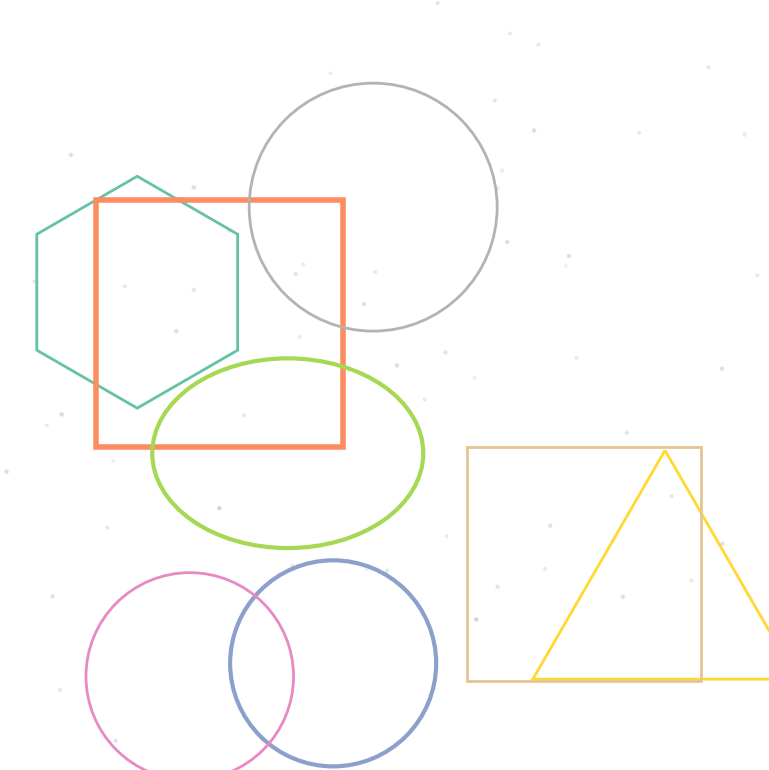[{"shape": "hexagon", "thickness": 1, "radius": 0.75, "center": [0.178, 0.621]}, {"shape": "square", "thickness": 2, "radius": 0.8, "center": [0.285, 0.58]}, {"shape": "circle", "thickness": 1.5, "radius": 0.67, "center": [0.433, 0.139]}, {"shape": "circle", "thickness": 1, "radius": 0.67, "center": [0.246, 0.122]}, {"shape": "oval", "thickness": 1.5, "radius": 0.88, "center": [0.374, 0.411]}, {"shape": "triangle", "thickness": 1, "radius": 0.99, "center": [0.864, 0.217]}, {"shape": "square", "thickness": 1, "radius": 0.76, "center": [0.758, 0.267]}, {"shape": "circle", "thickness": 1, "radius": 0.81, "center": [0.485, 0.731]}]